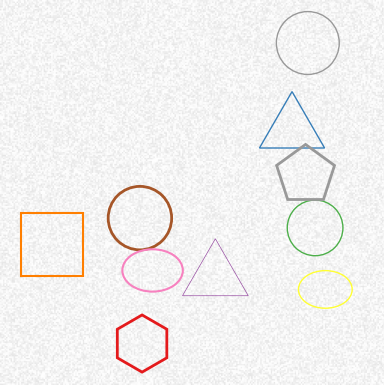[{"shape": "hexagon", "thickness": 2, "radius": 0.37, "center": [0.369, 0.108]}, {"shape": "triangle", "thickness": 1, "radius": 0.49, "center": [0.759, 0.664]}, {"shape": "circle", "thickness": 1, "radius": 0.36, "center": [0.818, 0.408]}, {"shape": "triangle", "thickness": 0.5, "radius": 0.49, "center": [0.559, 0.281]}, {"shape": "square", "thickness": 1.5, "radius": 0.41, "center": [0.135, 0.364]}, {"shape": "oval", "thickness": 1, "radius": 0.35, "center": [0.845, 0.248]}, {"shape": "circle", "thickness": 2, "radius": 0.41, "center": [0.363, 0.433]}, {"shape": "oval", "thickness": 1.5, "radius": 0.39, "center": [0.396, 0.298]}, {"shape": "circle", "thickness": 1, "radius": 0.41, "center": [0.8, 0.888]}, {"shape": "pentagon", "thickness": 2, "radius": 0.4, "center": [0.794, 0.546]}]